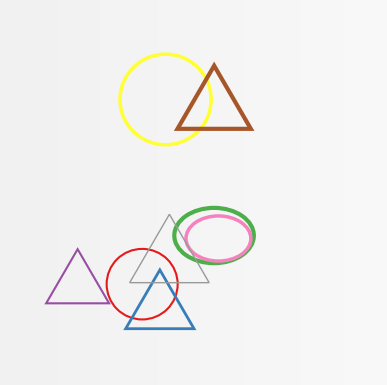[{"shape": "circle", "thickness": 1.5, "radius": 0.46, "center": [0.367, 0.262]}, {"shape": "triangle", "thickness": 2, "radius": 0.51, "center": [0.413, 0.197]}, {"shape": "oval", "thickness": 3, "radius": 0.51, "center": [0.552, 0.388]}, {"shape": "triangle", "thickness": 1.5, "radius": 0.47, "center": [0.2, 0.259]}, {"shape": "circle", "thickness": 2.5, "radius": 0.59, "center": [0.427, 0.742]}, {"shape": "triangle", "thickness": 3, "radius": 0.55, "center": [0.553, 0.72]}, {"shape": "oval", "thickness": 2.5, "radius": 0.42, "center": [0.564, 0.381]}, {"shape": "triangle", "thickness": 1, "radius": 0.59, "center": [0.437, 0.325]}]